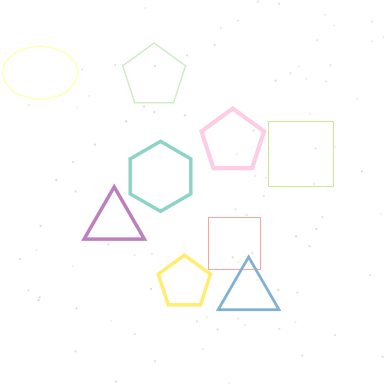[{"shape": "hexagon", "thickness": 2.5, "radius": 0.45, "center": [0.417, 0.542]}, {"shape": "oval", "thickness": 1, "radius": 0.49, "center": [0.104, 0.811]}, {"shape": "square", "thickness": 0.5, "radius": 0.34, "center": [0.608, 0.369]}, {"shape": "triangle", "thickness": 2, "radius": 0.46, "center": [0.646, 0.241]}, {"shape": "square", "thickness": 0.5, "radius": 0.42, "center": [0.781, 0.602]}, {"shape": "pentagon", "thickness": 3, "radius": 0.43, "center": [0.605, 0.632]}, {"shape": "triangle", "thickness": 2.5, "radius": 0.45, "center": [0.297, 0.424]}, {"shape": "pentagon", "thickness": 1, "radius": 0.43, "center": [0.4, 0.803]}, {"shape": "pentagon", "thickness": 2.5, "radius": 0.36, "center": [0.479, 0.266]}]